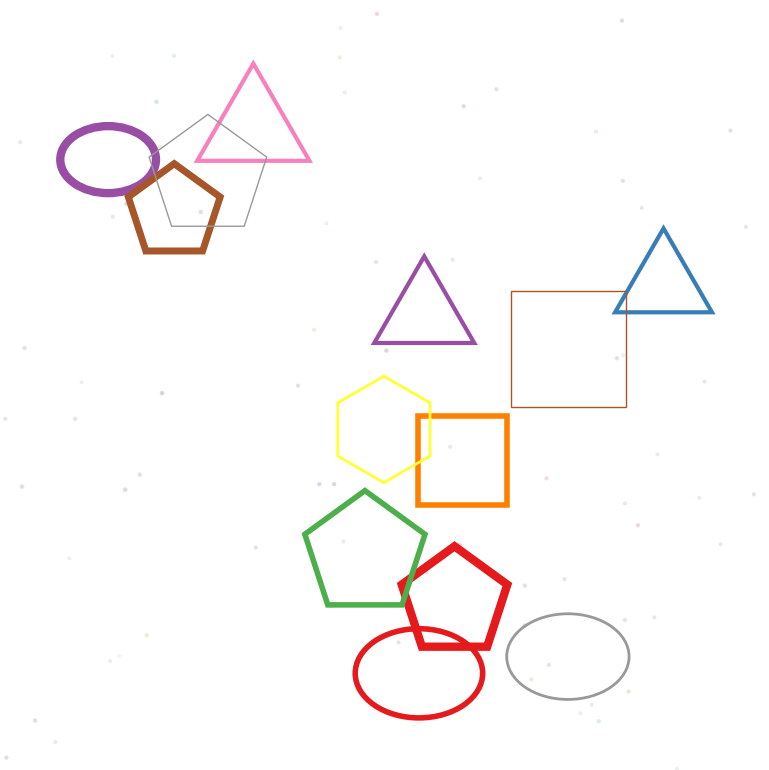[{"shape": "oval", "thickness": 2, "radius": 0.41, "center": [0.544, 0.126]}, {"shape": "pentagon", "thickness": 3, "radius": 0.36, "center": [0.59, 0.218]}, {"shape": "triangle", "thickness": 1.5, "radius": 0.36, "center": [0.862, 0.631]}, {"shape": "pentagon", "thickness": 2, "radius": 0.41, "center": [0.474, 0.281]}, {"shape": "triangle", "thickness": 1.5, "radius": 0.37, "center": [0.551, 0.592]}, {"shape": "oval", "thickness": 3, "radius": 0.31, "center": [0.14, 0.793]}, {"shape": "square", "thickness": 2, "radius": 0.29, "center": [0.601, 0.401]}, {"shape": "hexagon", "thickness": 1, "radius": 0.35, "center": [0.499, 0.442]}, {"shape": "square", "thickness": 0.5, "radius": 0.38, "center": [0.739, 0.547]}, {"shape": "pentagon", "thickness": 2.5, "radius": 0.31, "center": [0.226, 0.725]}, {"shape": "triangle", "thickness": 1.5, "radius": 0.42, "center": [0.329, 0.833]}, {"shape": "pentagon", "thickness": 0.5, "radius": 0.4, "center": [0.27, 0.771]}, {"shape": "oval", "thickness": 1, "radius": 0.4, "center": [0.738, 0.147]}]